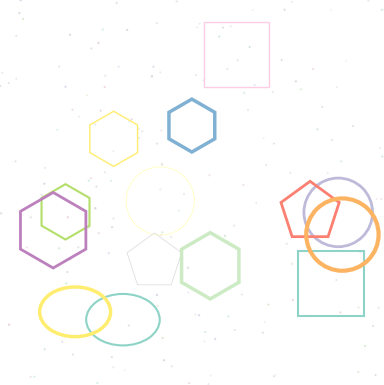[{"shape": "square", "thickness": 1.5, "radius": 0.42, "center": [0.859, 0.264]}, {"shape": "oval", "thickness": 1.5, "radius": 0.48, "center": [0.319, 0.17]}, {"shape": "circle", "thickness": 0.5, "radius": 0.44, "center": [0.416, 0.478]}, {"shape": "circle", "thickness": 2, "radius": 0.45, "center": [0.879, 0.448]}, {"shape": "pentagon", "thickness": 2, "radius": 0.4, "center": [0.805, 0.45]}, {"shape": "hexagon", "thickness": 2.5, "radius": 0.34, "center": [0.498, 0.674]}, {"shape": "circle", "thickness": 3, "radius": 0.47, "center": [0.889, 0.391]}, {"shape": "hexagon", "thickness": 1.5, "radius": 0.36, "center": [0.17, 0.45]}, {"shape": "square", "thickness": 1, "radius": 0.42, "center": [0.614, 0.859]}, {"shape": "pentagon", "thickness": 0.5, "radius": 0.37, "center": [0.401, 0.32]}, {"shape": "hexagon", "thickness": 2, "radius": 0.49, "center": [0.138, 0.402]}, {"shape": "hexagon", "thickness": 2.5, "radius": 0.43, "center": [0.546, 0.31]}, {"shape": "oval", "thickness": 2.5, "radius": 0.46, "center": [0.195, 0.19]}, {"shape": "hexagon", "thickness": 1, "radius": 0.36, "center": [0.295, 0.639]}]